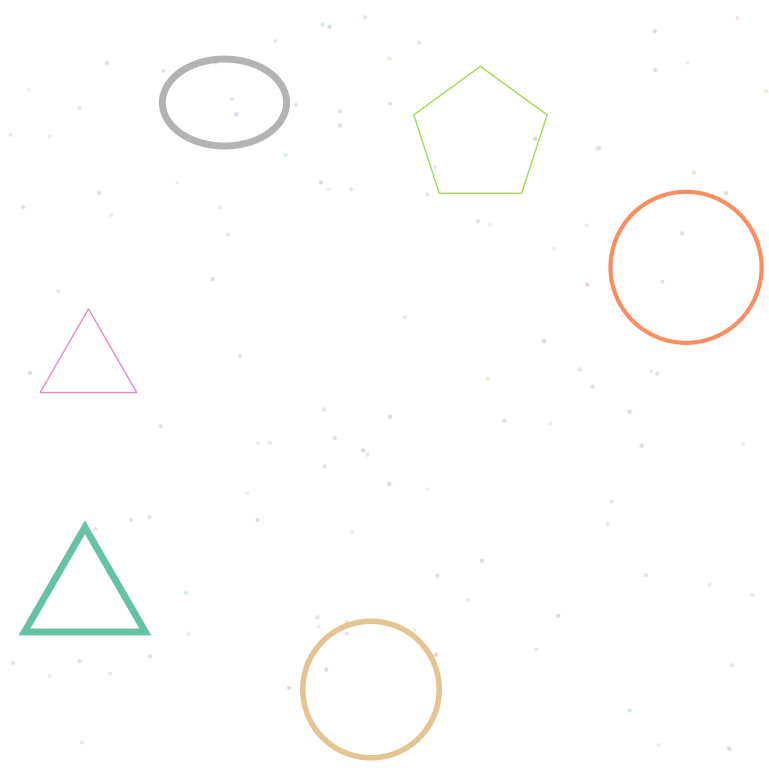[{"shape": "triangle", "thickness": 2.5, "radius": 0.45, "center": [0.11, 0.225]}, {"shape": "circle", "thickness": 1.5, "radius": 0.49, "center": [0.891, 0.653]}, {"shape": "triangle", "thickness": 0.5, "radius": 0.36, "center": [0.115, 0.526]}, {"shape": "pentagon", "thickness": 0.5, "radius": 0.46, "center": [0.624, 0.823]}, {"shape": "circle", "thickness": 2, "radius": 0.44, "center": [0.482, 0.105]}, {"shape": "oval", "thickness": 2.5, "radius": 0.4, "center": [0.292, 0.867]}]